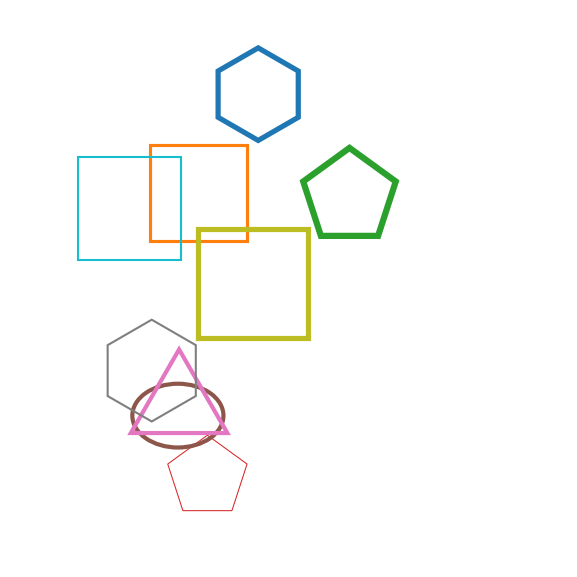[{"shape": "hexagon", "thickness": 2.5, "radius": 0.4, "center": [0.447, 0.836]}, {"shape": "square", "thickness": 1.5, "radius": 0.42, "center": [0.344, 0.665]}, {"shape": "pentagon", "thickness": 3, "radius": 0.42, "center": [0.605, 0.659]}, {"shape": "pentagon", "thickness": 0.5, "radius": 0.36, "center": [0.359, 0.173]}, {"shape": "oval", "thickness": 2, "radius": 0.39, "center": [0.308, 0.279]}, {"shape": "triangle", "thickness": 2, "radius": 0.48, "center": [0.31, 0.298]}, {"shape": "hexagon", "thickness": 1, "radius": 0.44, "center": [0.263, 0.357]}, {"shape": "square", "thickness": 2.5, "radius": 0.47, "center": [0.438, 0.508]}, {"shape": "square", "thickness": 1, "radius": 0.45, "center": [0.224, 0.637]}]